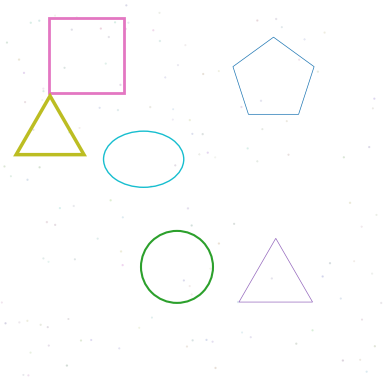[{"shape": "pentagon", "thickness": 0.5, "radius": 0.55, "center": [0.71, 0.793]}, {"shape": "circle", "thickness": 1.5, "radius": 0.47, "center": [0.46, 0.307]}, {"shape": "triangle", "thickness": 0.5, "radius": 0.55, "center": [0.716, 0.271]}, {"shape": "square", "thickness": 2, "radius": 0.49, "center": [0.225, 0.857]}, {"shape": "triangle", "thickness": 2.5, "radius": 0.51, "center": [0.13, 0.649]}, {"shape": "oval", "thickness": 1, "radius": 0.52, "center": [0.373, 0.586]}]